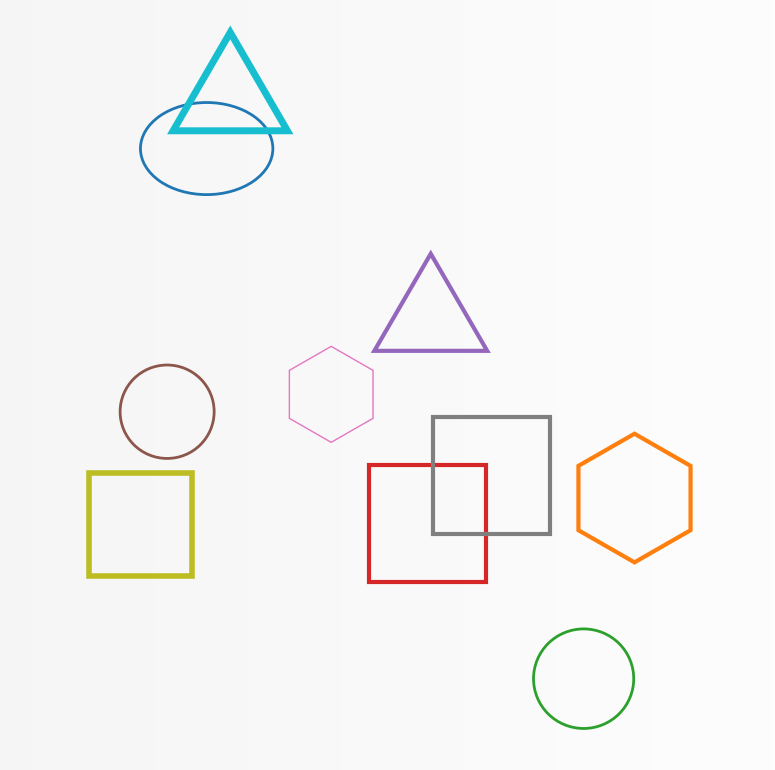[{"shape": "oval", "thickness": 1, "radius": 0.43, "center": [0.267, 0.807]}, {"shape": "hexagon", "thickness": 1.5, "radius": 0.42, "center": [0.819, 0.353]}, {"shape": "circle", "thickness": 1, "radius": 0.32, "center": [0.753, 0.119]}, {"shape": "square", "thickness": 1.5, "radius": 0.38, "center": [0.551, 0.32]}, {"shape": "triangle", "thickness": 1.5, "radius": 0.42, "center": [0.556, 0.586]}, {"shape": "circle", "thickness": 1, "radius": 0.3, "center": [0.216, 0.465]}, {"shape": "hexagon", "thickness": 0.5, "radius": 0.31, "center": [0.427, 0.488]}, {"shape": "square", "thickness": 1.5, "radius": 0.38, "center": [0.634, 0.382]}, {"shape": "square", "thickness": 2, "radius": 0.33, "center": [0.182, 0.319]}, {"shape": "triangle", "thickness": 2.5, "radius": 0.43, "center": [0.297, 0.873]}]